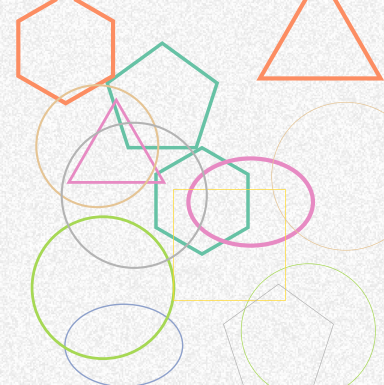[{"shape": "pentagon", "thickness": 2.5, "radius": 0.75, "center": [0.421, 0.738]}, {"shape": "hexagon", "thickness": 2.5, "radius": 0.69, "center": [0.525, 0.478]}, {"shape": "hexagon", "thickness": 3, "radius": 0.71, "center": [0.171, 0.874]}, {"shape": "triangle", "thickness": 3, "radius": 0.9, "center": [0.832, 0.887]}, {"shape": "oval", "thickness": 1, "radius": 0.76, "center": [0.322, 0.103]}, {"shape": "oval", "thickness": 3, "radius": 0.81, "center": [0.651, 0.475]}, {"shape": "triangle", "thickness": 2, "radius": 0.71, "center": [0.302, 0.598]}, {"shape": "circle", "thickness": 0.5, "radius": 0.87, "center": [0.801, 0.141]}, {"shape": "circle", "thickness": 2, "radius": 0.92, "center": [0.267, 0.253]}, {"shape": "square", "thickness": 0.5, "radius": 0.73, "center": [0.596, 0.365]}, {"shape": "circle", "thickness": 0.5, "radius": 0.96, "center": [0.898, 0.542]}, {"shape": "circle", "thickness": 1.5, "radius": 0.79, "center": [0.253, 0.62]}, {"shape": "pentagon", "thickness": 0.5, "radius": 0.75, "center": [0.723, 0.112]}, {"shape": "circle", "thickness": 1.5, "radius": 0.94, "center": [0.349, 0.493]}]